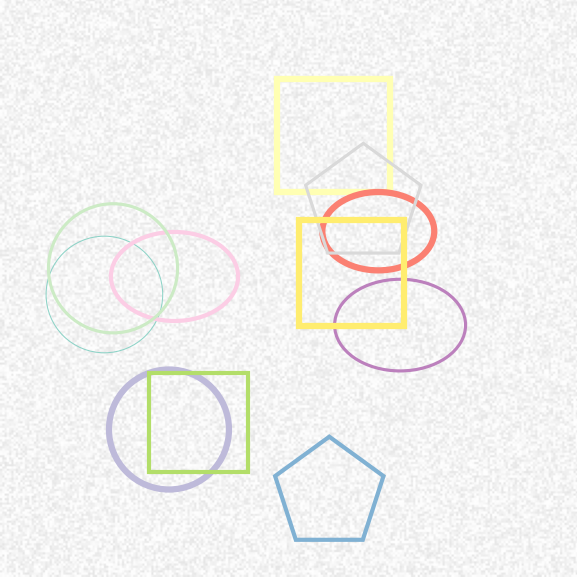[{"shape": "circle", "thickness": 0.5, "radius": 0.5, "center": [0.181, 0.489]}, {"shape": "square", "thickness": 3, "radius": 0.49, "center": [0.578, 0.765]}, {"shape": "circle", "thickness": 3, "radius": 0.52, "center": [0.293, 0.255]}, {"shape": "oval", "thickness": 3, "radius": 0.48, "center": [0.655, 0.599]}, {"shape": "pentagon", "thickness": 2, "radius": 0.49, "center": [0.57, 0.144]}, {"shape": "square", "thickness": 2, "radius": 0.43, "center": [0.344, 0.268]}, {"shape": "oval", "thickness": 2, "radius": 0.55, "center": [0.302, 0.52]}, {"shape": "pentagon", "thickness": 1.5, "radius": 0.53, "center": [0.629, 0.646]}, {"shape": "oval", "thickness": 1.5, "radius": 0.57, "center": [0.693, 0.436]}, {"shape": "circle", "thickness": 1.5, "radius": 0.56, "center": [0.196, 0.535]}, {"shape": "square", "thickness": 3, "radius": 0.46, "center": [0.609, 0.527]}]